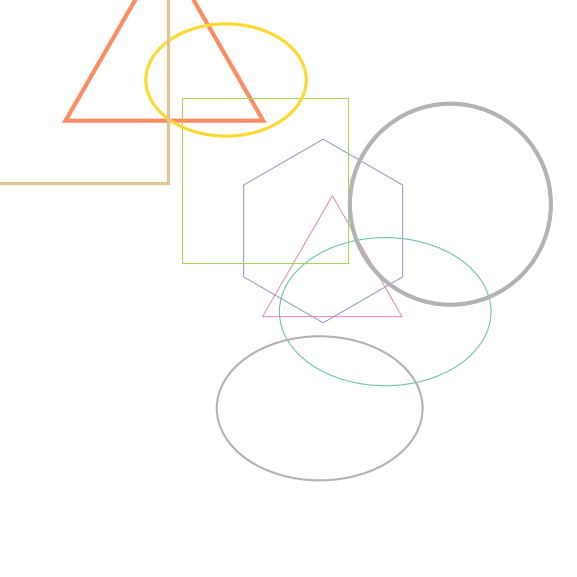[{"shape": "oval", "thickness": 0.5, "radius": 0.92, "center": [0.667, 0.459]}, {"shape": "triangle", "thickness": 2, "radius": 0.99, "center": [0.285, 0.889]}, {"shape": "hexagon", "thickness": 0.5, "radius": 0.79, "center": [0.56, 0.599]}, {"shape": "triangle", "thickness": 0.5, "radius": 0.7, "center": [0.575, 0.521]}, {"shape": "square", "thickness": 0.5, "radius": 0.72, "center": [0.459, 0.686]}, {"shape": "oval", "thickness": 1.5, "radius": 0.69, "center": [0.391, 0.861]}, {"shape": "square", "thickness": 1.5, "radius": 0.87, "center": [0.117, 0.856]}, {"shape": "circle", "thickness": 2, "radius": 0.87, "center": [0.78, 0.646]}, {"shape": "oval", "thickness": 1, "radius": 0.89, "center": [0.554, 0.292]}]